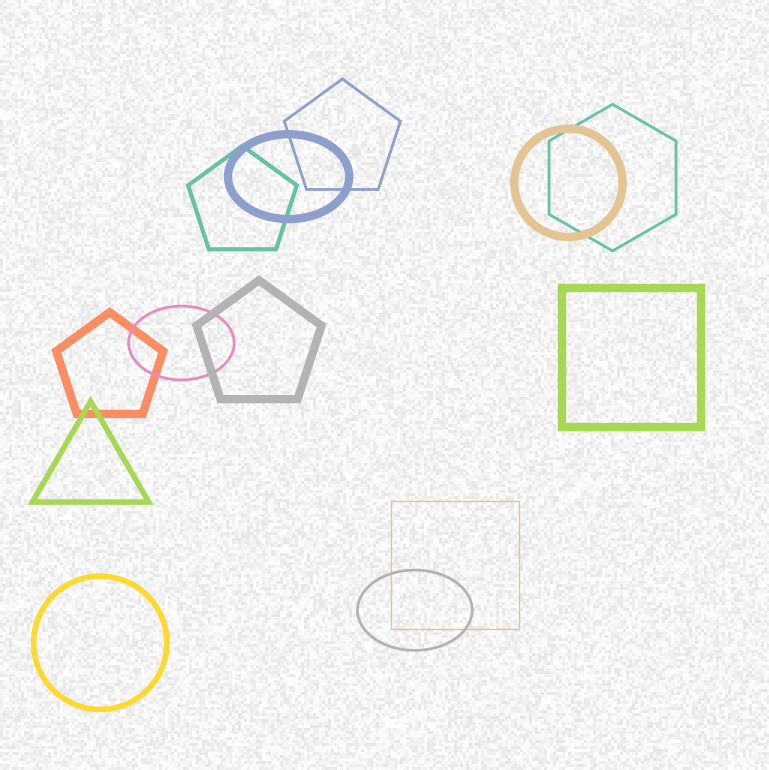[{"shape": "hexagon", "thickness": 1, "radius": 0.48, "center": [0.796, 0.769]}, {"shape": "pentagon", "thickness": 1.5, "radius": 0.37, "center": [0.315, 0.736]}, {"shape": "pentagon", "thickness": 3, "radius": 0.36, "center": [0.142, 0.521]}, {"shape": "pentagon", "thickness": 1, "radius": 0.4, "center": [0.445, 0.818]}, {"shape": "oval", "thickness": 3, "radius": 0.39, "center": [0.375, 0.771]}, {"shape": "oval", "thickness": 1, "radius": 0.34, "center": [0.236, 0.555]}, {"shape": "square", "thickness": 3, "radius": 0.45, "center": [0.82, 0.535]}, {"shape": "triangle", "thickness": 2, "radius": 0.44, "center": [0.118, 0.392]}, {"shape": "circle", "thickness": 2, "radius": 0.43, "center": [0.13, 0.165]}, {"shape": "square", "thickness": 0.5, "radius": 0.42, "center": [0.591, 0.267]}, {"shape": "circle", "thickness": 3, "radius": 0.35, "center": [0.738, 0.763]}, {"shape": "pentagon", "thickness": 3, "radius": 0.43, "center": [0.336, 0.551]}, {"shape": "oval", "thickness": 1, "radius": 0.37, "center": [0.539, 0.208]}]